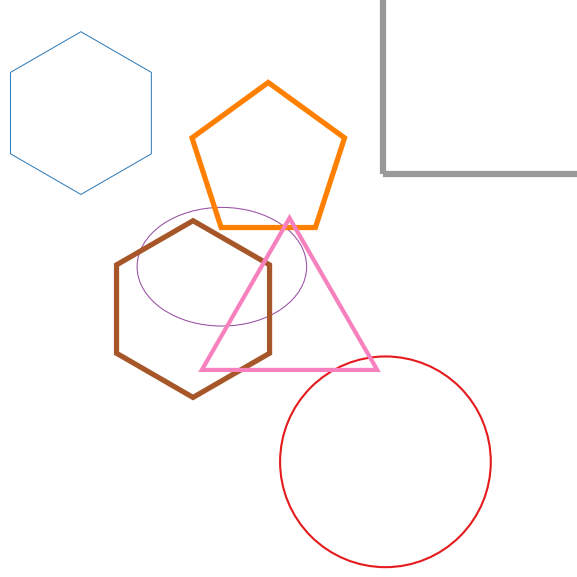[{"shape": "circle", "thickness": 1, "radius": 0.91, "center": [0.667, 0.199]}, {"shape": "hexagon", "thickness": 0.5, "radius": 0.7, "center": [0.14, 0.803]}, {"shape": "oval", "thickness": 0.5, "radius": 0.73, "center": [0.384, 0.537]}, {"shape": "pentagon", "thickness": 2.5, "radius": 0.69, "center": [0.465, 0.717]}, {"shape": "hexagon", "thickness": 2.5, "radius": 0.76, "center": [0.334, 0.464]}, {"shape": "triangle", "thickness": 2, "radius": 0.88, "center": [0.501, 0.446]}, {"shape": "square", "thickness": 3, "radius": 0.91, "center": [0.845, 0.879]}]